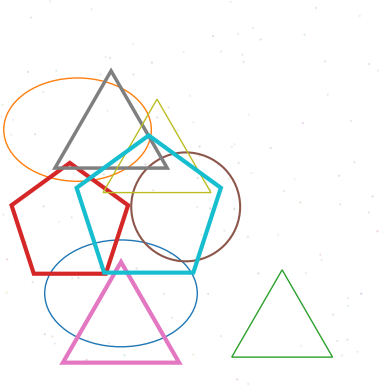[{"shape": "oval", "thickness": 1, "radius": 0.99, "center": [0.314, 0.238]}, {"shape": "oval", "thickness": 1, "radius": 0.96, "center": [0.201, 0.663]}, {"shape": "triangle", "thickness": 1, "radius": 0.76, "center": [0.733, 0.148]}, {"shape": "pentagon", "thickness": 3, "radius": 0.8, "center": [0.181, 0.418]}, {"shape": "circle", "thickness": 1.5, "radius": 0.71, "center": [0.482, 0.463]}, {"shape": "triangle", "thickness": 3, "radius": 0.87, "center": [0.314, 0.145]}, {"shape": "triangle", "thickness": 2.5, "radius": 0.84, "center": [0.289, 0.648]}, {"shape": "triangle", "thickness": 1, "radius": 0.81, "center": [0.408, 0.581]}, {"shape": "pentagon", "thickness": 3, "radius": 0.99, "center": [0.386, 0.451]}]